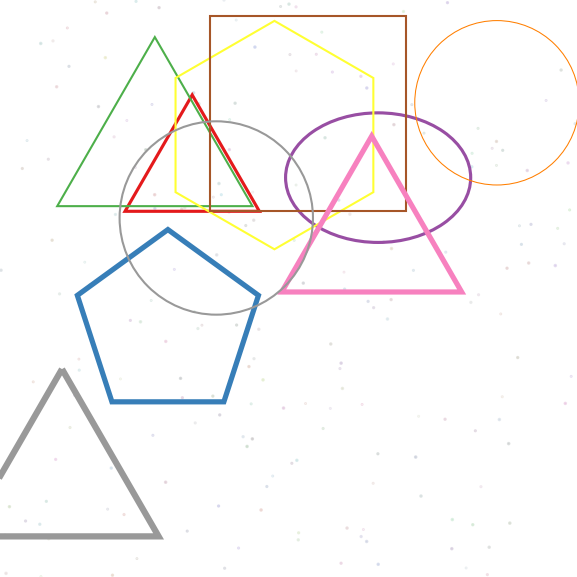[{"shape": "triangle", "thickness": 1.5, "radius": 0.67, "center": [0.333, 0.7]}, {"shape": "pentagon", "thickness": 2.5, "radius": 0.82, "center": [0.291, 0.437]}, {"shape": "triangle", "thickness": 1, "radius": 0.98, "center": [0.268, 0.74]}, {"shape": "oval", "thickness": 1.5, "radius": 0.8, "center": [0.655, 0.692]}, {"shape": "circle", "thickness": 0.5, "radius": 0.71, "center": [0.861, 0.821]}, {"shape": "hexagon", "thickness": 1, "radius": 0.99, "center": [0.475, 0.765]}, {"shape": "square", "thickness": 1, "radius": 0.85, "center": [0.534, 0.803]}, {"shape": "triangle", "thickness": 2.5, "radius": 0.9, "center": [0.644, 0.583]}, {"shape": "circle", "thickness": 1, "radius": 0.84, "center": [0.375, 0.622]}, {"shape": "triangle", "thickness": 3, "radius": 0.97, "center": [0.107, 0.167]}]